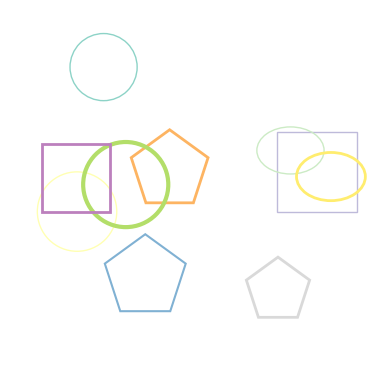[{"shape": "circle", "thickness": 1, "radius": 0.44, "center": [0.269, 0.826]}, {"shape": "circle", "thickness": 1, "radius": 0.52, "center": [0.2, 0.45]}, {"shape": "square", "thickness": 1, "radius": 0.52, "center": [0.823, 0.553]}, {"shape": "pentagon", "thickness": 1.5, "radius": 0.55, "center": [0.377, 0.281]}, {"shape": "pentagon", "thickness": 2, "radius": 0.52, "center": [0.441, 0.558]}, {"shape": "circle", "thickness": 3, "radius": 0.55, "center": [0.327, 0.521]}, {"shape": "pentagon", "thickness": 2, "radius": 0.43, "center": [0.722, 0.246]}, {"shape": "square", "thickness": 2, "radius": 0.44, "center": [0.197, 0.537]}, {"shape": "oval", "thickness": 1, "radius": 0.44, "center": [0.754, 0.609]}, {"shape": "oval", "thickness": 2, "radius": 0.45, "center": [0.86, 0.541]}]